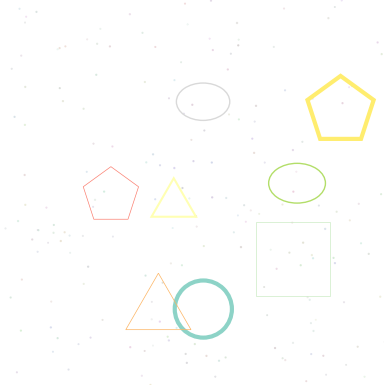[{"shape": "circle", "thickness": 3, "radius": 0.37, "center": [0.528, 0.197]}, {"shape": "triangle", "thickness": 1.5, "radius": 0.33, "center": [0.451, 0.47]}, {"shape": "pentagon", "thickness": 0.5, "radius": 0.38, "center": [0.288, 0.492]}, {"shape": "triangle", "thickness": 0.5, "radius": 0.49, "center": [0.411, 0.193]}, {"shape": "oval", "thickness": 1, "radius": 0.37, "center": [0.772, 0.524]}, {"shape": "oval", "thickness": 1, "radius": 0.35, "center": [0.527, 0.736]}, {"shape": "square", "thickness": 0.5, "radius": 0.48, "center": [0.761, 0.328]}, {"shape": "pentagon", "thickness": 3, "radius": 0.45, "center": [0.885, 0.712]}]